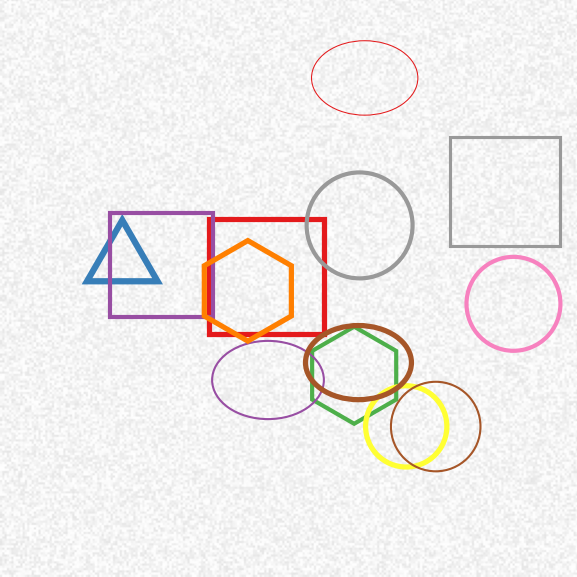[{"shape": "oval", "thickness": 0.5, "radius": 0.46, "center": [0.632, 0.864]}, {"shape": "square", "thickness": 2.5, "radius": 0.5, "center": [0.461, 0.52]}, {"shape": "triangle", "thickness": 3, "radius": 0.35, "center": [0.212, 0.547]}, {"shape": "hexagon", "thickness": 2, "radius": 0.42, "center": [0.613, 0.349]}, {"shape": "square", "thickness": 2, "radius": 0.45, "center": [0.28, 0.54]}, {"shape": "oval", "thickness": 1, "radius": 0.48, "center": [0.464, 0.341]}, {"shape": "hexagon", "thickness": 2.5, "radius": 0.44, "center": [0.429, 0.496]}, {"shape": "circle", "thickness": 2.5, "radius": 0.35, "center": [0.703, 0.261]}, {"shape": "circle", "thickness": 1, "radius": 0.39, "center": [0.754, 0.261]}, {"shape": "oval", "thickness": 2.5, "radius": 0.46, "center": [0.621, 0.371]}, {"shape": "circle", "thickness": 2, "radius": 0.41, "center": [0.889, 0.473]}, {"shape": "circle", "thickness": 2, "radius": 0.46, "center": [0.623, 0.609]}, {"shape": "square", "thickness": 1.5, "radius": 0.47, "center": [0.874, 0.667]}]